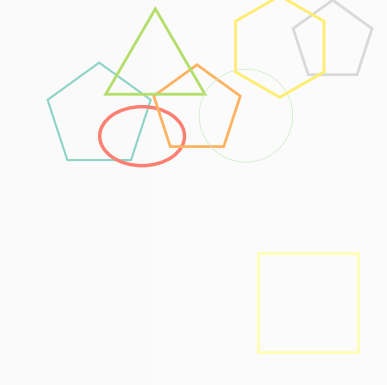[{"shape": "pentagon", "thickness": 1.5, "radius": 0.7, "center": [0.256, 0.697]}, {"shape": "square", "thickness": 2, "radius": 0.64, "center": [0.795, 0.213]}, {"shape": "oval", "thickness": 2.5, "radius": 0.55, "center": [0.367, 0.646]}, {"shape": "pentagon", "thickness": 2, "radius": 0.59, "center": [0.508, 0.714]}, {"shape": "triangle", "thickness": 2, "radius": 0.74, "center": [0.401, 0.829]}, {"shape": "pentagon", "thickness": 2, "radius": 0.54, "center": [0.858, 0.893]}, {"shape": "circle", "thickness": 0.5, "radius": 0.6, "center": [0.635, 0.7]}, {"shape": "hexagon", "thickness": 2, "radius": 0.66, "center": [0.722, 0.879]}]